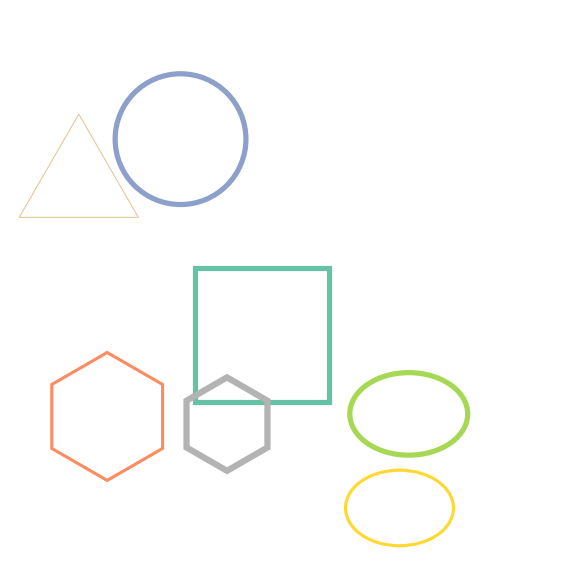[{"shape": "square", "thickness": 2.5, "radius": 0.58, "center": [0.454, 0.419]}, {"shape": "hexagon", "thickness": 1.5, "radius": 0.55, "center": [0.186, 0.278]}, {"shape": "circle", "thickness": 2.5, "radius": 0.57, "center": [0.313, 0.758]}, {"shape": "oval", "thickness": 2.5, "radius": 0.51, "center": [0.708, 0.282]}, {"shape": "oval", "thickness": 1.5, "radius": 0.47, "center": [0.692, 0.12]}, {"shape": "triangle", "thickness": 0.5, "radius": 0.6, "center": [0.136, 0.682]}, {"shape": "hexagon", "thickness": 3, "radius": 0.4, "center": [0.393, 0.265]}]